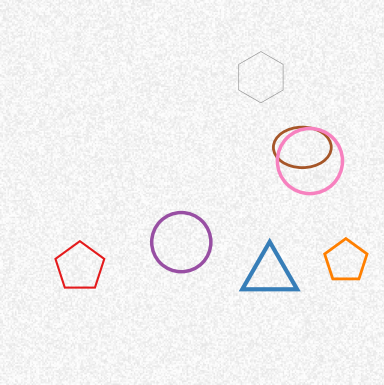[{"shape": "pentagon", "thickness": 1.5, "radius": 0.33, "center": [0.207, 0.307]}, {"shape": "triangle", "thickness": 3, "radius": 0.41, "center": [0.701, 0.29]}, {"shape": "circle", "thickness": 2.5, "radius": 0.38, "center": [0.471, 0.371]}, {"shape": "pentagon", "thickness": 2, "radius": 0.29, "center": [0.898, 0.322]}, {"shape": "oval", "thickness": 2, "radius": 0.38, "center": [0.785, 0.617]}, {"shape": "circle", "thickness": 2.5, "radius": 0.42, "center": [0.805, 0.582]}, {"shape": "hexagon", "thickness": 0.5, "radius": 0.33, "center": [0.678, 0.799]}]